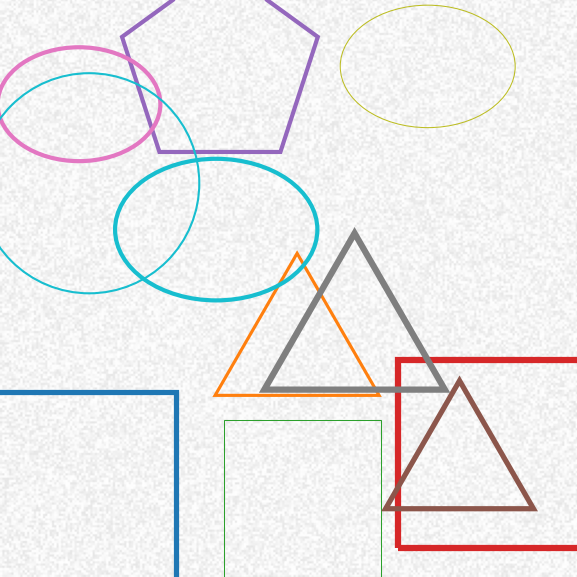[{"shape": "square", "thickness": 2.5, "radius": 0.92, "center": [0.121, 0.137]}, {"shape": "triangle", "thickness": 1.5, "radius": 0.82, "center": [0.514, 0.396]}, {"shape": "square", "thickness": 0.5, "radius": 0.68, "center": [0.524, 0.136]}, {"shape": "square", "thickness": 3, "radius": 0.81, "center": [0.852, 0.213]}, {"shape": "pentagon", "thickness": 2, "radius": 0.89, "center": [0.381, 0.88]}, {"shape": "triangle", "thickness": 2.5, "radius": 0.74, "center": [0.796, 0.192]}, {"shape": "oval", "thickness": 2, "radius": 0.7, "center": [0.137, 0.819]}, {"shape": "triangle", "thickness": 3, "radius": 0.9, "center": [0.614, 0.415]}, {"shape": "oval", "thickness": 0.5, "radius": 0.76, "center": [0.741, 0.884]}, {"shape": "circle", "thickness": 1, "radius": 0.95, "center": [0.155, 0.682]}, {"shape": "oval", "thickness": 2, "radius": 0.88, "center": [0.374, 0.602]}]